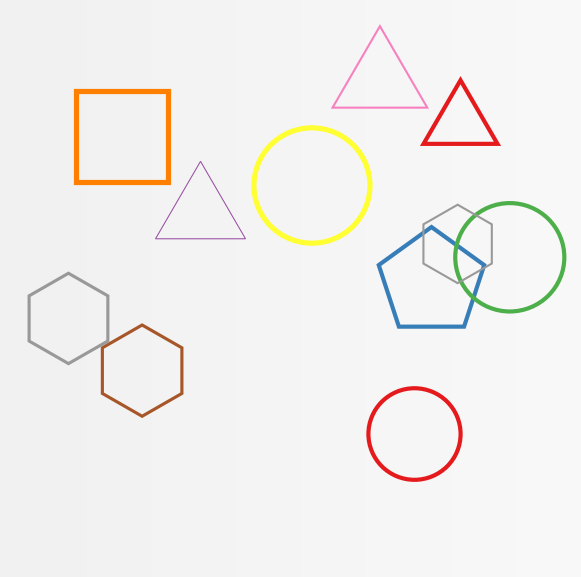[{"shape": "triangle", "thickness": 2, "radius": 0.37, "center": [0.792, 0.787]}, {"shape": "circle", "thickness": 2, "radius": 0.4, "center": [0.713, 0.248]}, {"shape": "pentagon", "thickness": 2, "radius": 0.48, "center": [0.742, 0.511]}, {"shape": "circle", "thickness": 2, "radius": 0.47, "center": [0.877, 0.554]}, {"shape": "triangle", "thickness": 0.5, "radius": 0.45, "center": [0.345, 0.63]}, {"shape": "square", "thickness": 2.5, "radius": 0.4, "center": [0.21, 0.762]}, {"shape": "circle", "thickness": 2.5, "radius": 0.5, "center": [0.537, 0.678]}, {"shape": "hexagon", "thickness": 1.5, "radius": 0.4, "center": [0.245, 0.357]}, {"shape": "triangle", "thickness": 1, "radius": 0.47, "center": [0.654, 0.86]}, {"shape": "hexagon", "thickness": 1.5, "radius": 0.39, "center": [0.118, 0.448]}, {"shape": "hexagon", "thickness": 1, "radius": 0.34, "center": [0.787, 0.577]}]